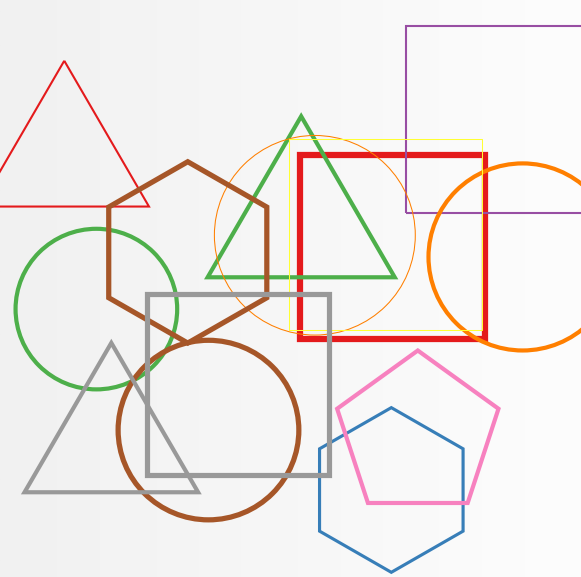[{"shape": "triangle", "thickness": 1, "radius": 0.84, "center": [0.111, 0.726]}, {"shape": "square", "thickness": 3, "radius": 0.8, "center": [0.675, 0.571]}, {"shape": "hexagon", "thickness": 1.5, "radius": 0.71, "center": [0.673, 0.151]}, {"shape": "triangle", "thickness": 2, "radius": 0.93, "center": [0.518, 0.612]}, {"shape": "circle", "thickness": 2, "radius": 0.7, "center": [0.166, 0.464]}, {"shape": "square", "thickness": 1, "radius": 0.81, "center": [0.86, 0.792]}, {"shape": "circle", "thickness": 0.5, "radius": 0.86, "center": [0.542, 0.592]}, {"shape": "circle", "thickness": 2, "radius": 0.81, "center": [0.899, 0.554]}, {"shape": "square", "thickness": 0.5, "radius": 0.83, "center": [0.663, 0.593]}, {"shape": "circle", "thickness": 2.5, "radius": 0.78, "center": [0.359, 0.254]}, {"shape": "hexagon", "thickness": 2.5, "radius": 0.79, "center": [0.323, 0.562]}, {"shape": "pentagon", "thickness": 2, "radius": 0.73, "center": [0.719, 0.246]}, {"shape": "triangle", "thickness": 2, "radius": 0.86, "center": [0.192, 0.233]}, {"shape": "square", "thickness": 2.5, "radius": 0.78, "center": [0.41, 0.333]}]